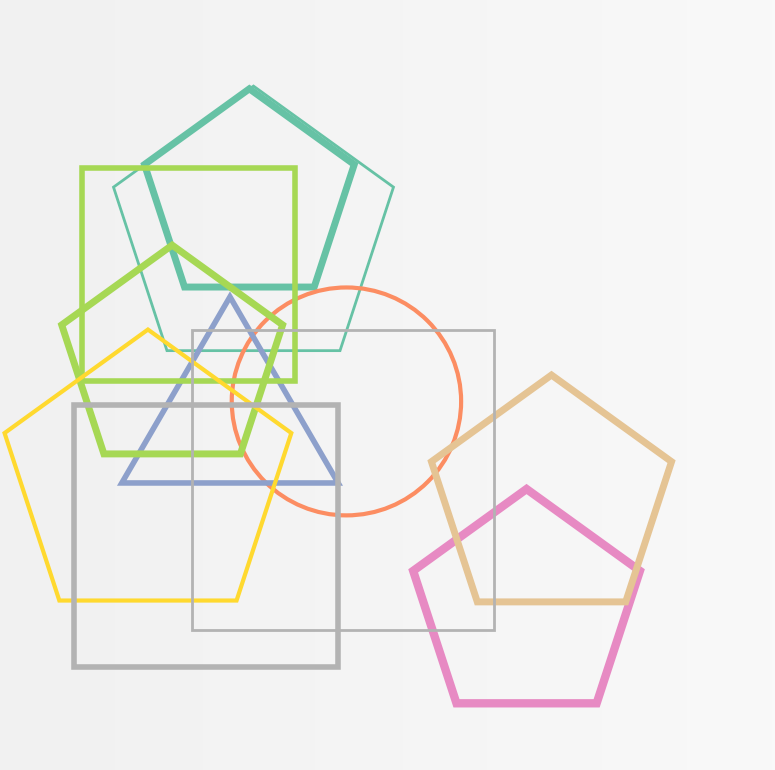[{"shape": "pentagon", "thickness": 2.5, "radius": 0.71, "center": [0.322, 0.742]}, {"shape": "pentagon", "thickness": 1, "radius": 0.95, "center": [0.327, 0.698]}, {"shape": "circle", "thickness": 1.5, "radius": 0.74, "center": [0.447, 0.479]}, {"shape": "triangle", "thickness": 2, "radius": 0.81, "center": [0.297, 0.453]}, {"shape": "pentagon", "thickness": 3, "radius": 0.77, "center": [0.679, 0.211]}, {"shape": "square", "thickness": 2, "radius": 0.69, "center": [0.243, 0.643]}, {"shape": "pentagon", "thickness": 2.5, "radius": 0.75, "center": [0.222, 0.532]}, {"shape": "pentagon", "thickness": 1.5, "radius": 0.97, "center": [0.191, 0.377]}, {"shape": "pentagon", "thickness": 2.5, "radius": 0.81, "center": [0.712, 0.35]}, {"shape": "square", "thickness": 2, "radius": 0.85, "center": [0.266, 0.304]}, {"shape": "square", "thickness": 1, "radius": 0.97, "center": [0.442, 0.376]}]